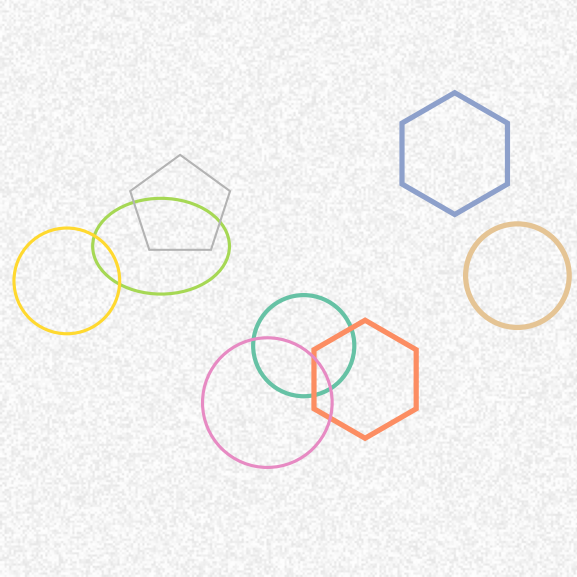[{"shape": "circle", "thickness": 2, "radius": 0.44, "center": [0.526, 0.401]}, {"shape": "hexagon", "thickness": 2.5, "radius": 0.51, "center": [0.632, 0.342]}, {"shape": "hexagon", "thickness": 2.5, "radius": 0.53, "center": [0.787, 0.733]}, {"shape": "circle", "thickness": 1.5, "radius": 0.56, "center": [0.463, 0.302]}, {"shape": "oval", "thickness": 1.5, "radius": 0.59, "center": [0.279, 0.573]}, {"shape": "circle", "thickness": 1.5, "radius": 0.46, "center": [0.116, 0.513]}, {"shape": "circle", "thickness": 2.5, "radius": 0.45, "center": [0.896, 0.522]}, {"shape": "pentagon", "thickness": 1, "radius": 0.45, "center": [0.312, 0.64]}]